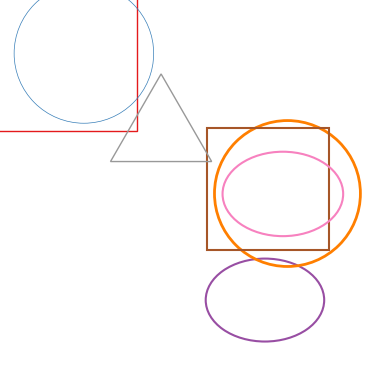[{"shape": "square", "thickness": 1, "radius": 0.98, "center": [0.162, 0.854]}, {"shape": "circle", "thickness": 0.5, "radius": 0.91, "center": [0.218, 0.861]}, {"shape": "oval", "thickness": 1.5, "radius": 0.77, "center": [0.688, 0.221]}, {"shape": "circle", "thickness": 2, "radius": 0.95, "center": [0.747, 0.497]}, {"shape": "square", "thickness": 1.5, "radius": 0.79, "center": [0.696, 0.509]}, {"shape": "oval", "thickness": 1.5, "radius": 0.78, "center": [0.735, 0.496]}, {"shape": "triangle", "thickness": 1, "radius": 0.76, "center": [0.418, 0.656]}]